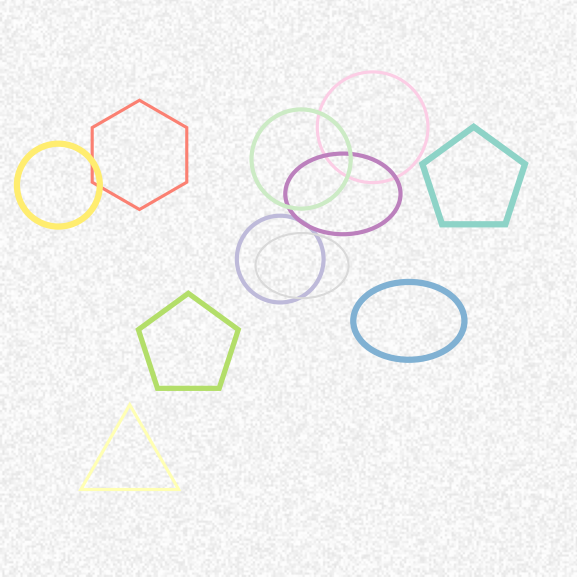[{"shape": "pentagon", "thickness": 3, "radius": 0.47, "center": [0.82, 0.686]}, {"shape": "triangle", "thickness": 1.5, "radius": 0.49, "center": [0.225, 0.2]}, {"shape": "circle", "thickness": 2, "radius": 0.38, "center": [0.485, 0.551]}, {"shape": "hexagon", "thickness": 1.5, "radius": 0.47, "center": [0.242, 0.731]}, {"shape": "oval", "thickness": 3, "radius": 0.48, "center": [0.708, 0.444]}, {"shape": "pentagon", "thickness": 2.5, "radius": 0.45, "center": [0.326, 0.4]}, {"shape": "circle", "thickness": 1.5, "radius": 0.48, "center": [0.645, 0.779]}, {"shape": "oval", "thickness": 1, "radius": 0.4, "center": [0.523, 0.539]}, {"shape": "oval", "thickness": 2, "radius": 0.5, "center": [0.594, 0.663]}, {"shape": "circle", "thickness": 2, "radius": 0.43, "center": [0.521, 0.724]}, {"shape": "circle", "thickness": 3, "radius": 0.36, "center": [0.101, 0.679]}]